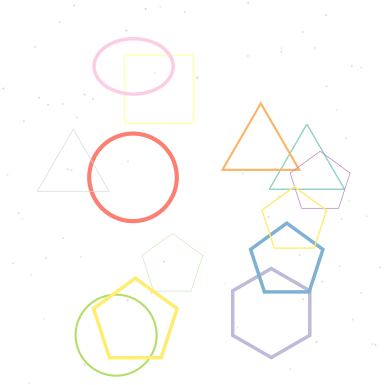[{"shape": "triangle", "thickness": 1, "radius": 0.56, "center": [0.797, 0.565]}, {"shape": "square", "thickness": 1, "radius": 0.45, "center": [0.411, 0.769]}, {"shape": "hexagon", "thickness": 2.5, "radius": 0.58, "center": [0.705, 0.187]}, {"shape": "circle", "thickness": 3, "radius": 0.57, "center": [0.346, 0.539]}, {"shape": "pentagon", "thickness": 2.5, "radius": 0.49, "center": [0.745, 0.322]}, {"shape": "triangle", "thickness": 1.5, "radius": 0.58, "center": [0.678, 0.616]}, {"shape": "circle", "thickness": 1.5, "radius": 0.53, "center": [0.302, 0.129]}, {"shape": "oval", "thickness": 2.5, "radius": 0.51, "center": [0.347, 0.828]}, {"shape": "triangle", "thickness": 0.5, "radius": 0.54, "center": [0.19, 0.557]}, {"shape": "pentagon", "thickness": 0.5, "radius": 0.41, "center": [0.831, 0.525]}, {"shape": "pentagon", "thickness": 0.5, "radius": 0.41, "center": [0.448, 0.311]}, {"shape": "pentagon", "thickness": 1, "radius": 0.44, "center": [0.764, 0.427]}, {"shape": "pentagon", "thickness": 2.5, "radius": 0.57, "center": [0.352, 0.163]}]